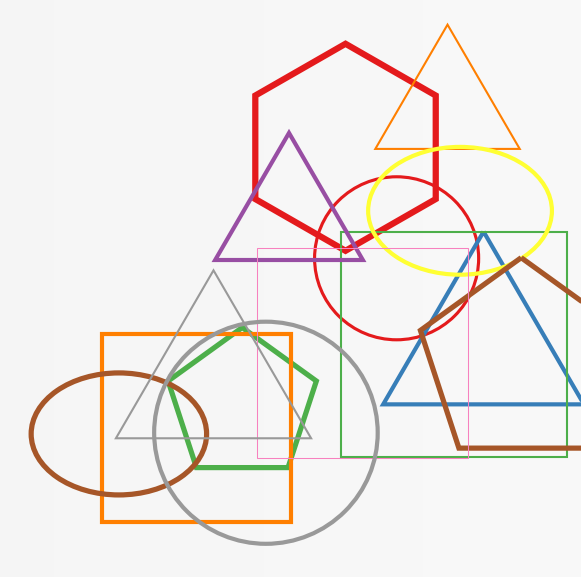[{"shape": "circle", "thickness": 1.5, "radius": 0.71, "center": [0.682, 0.552]}, {"shape": "hexagon", "thickness": 3, "radius": 0.9, "center": [0.594, 0.744]}, {"shape": "triangle", "thickness": 2, "radius": 1.0, "center": [0.832, 0.399]}, {"shape": "pentagon", "thickness": 2.5, "radius": 0.67, "center": [0.417, 0.298]}, {"shape": "square", "thickness": 1, "radius": 0.97, "center": [0.781, 0.403]}, {"shape": "triangle", "thickness": 2, "radius": 0.73, "center": [0.497, 0.622]}, {"shape": "square", "thickness": 2, "radius": 0.81, "center": [0.339, 0.258]}, {"shape": "triangle", "thickness": 1, "radius": 0.72, "center": [0.77, 0.813]}, {"shape": "oval", "thickness": 2, "radius": 0.79, "center": [0.791, 0.634]}, {"shape": "oval", "thickness": 2.5, "radius": 0.75, "center": [0.205, 0.248]}, {"shape": "pentagon", "thickness": 2.5, "radius": 0.91, "center": [0.897, 0.371]}, {"shape": "square", "thickness": 0.5, "radius": 0.91, "center": [0.624, 0.388]}, {"shape": "circle", "thickness": 2, "radius": 0.96, "center": [0.458, 0.25]}, {"shape": "triangle", "thickness": 1, "radius": 0.97, "center": [0.367, 0.337]}]